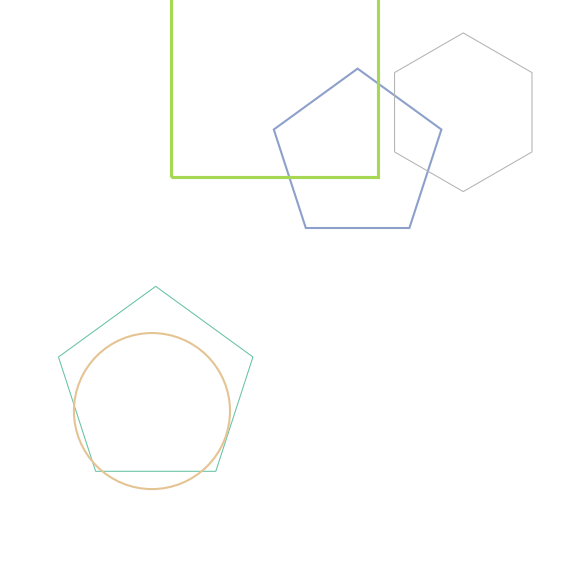[{"shape": "pentagon", "thickness": 0.5, "radius": 0.89, "center": [0.27, 0.326]}, {"shape": "pentagon", "thickness": 1, "radius": 0.76, "center": [0.619, 0.728]}, {"shape": "square", "thickness": 1.5, "radius": 0.9, "center": [0.476, 0.871]}, {"shape": "circle", "thickness": 1, "radius": 0.68, "center": [0.263, 0.287]}, {"shape": "hexagon", "thickness": 0.5, "radius": 0.69, "center": [0.802, 0.805]}]